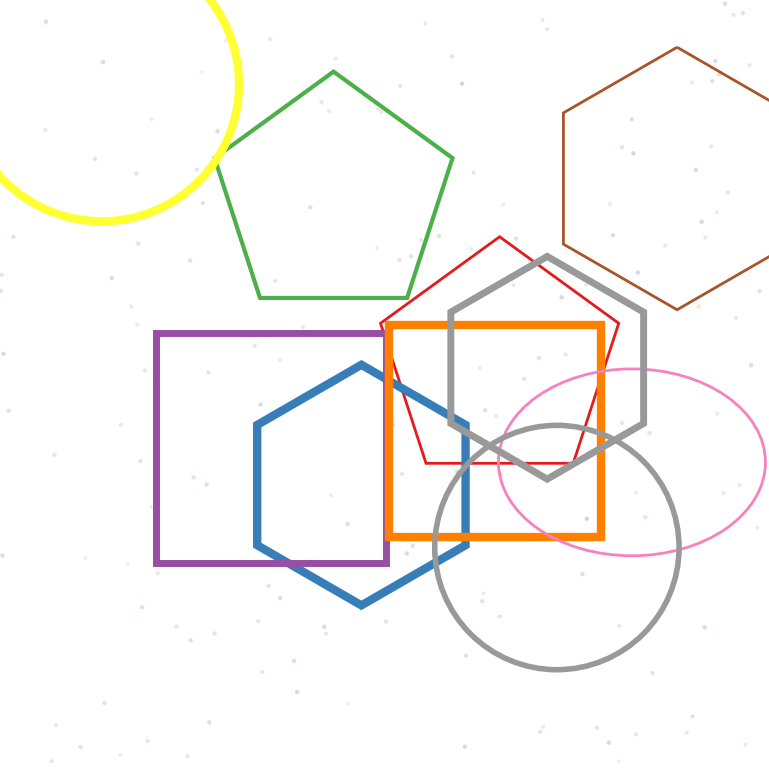[{"shape": "pentagon", "thickness": 1, "radius": 0.81, "center": [0.649, 0.53]}, {"shape": "hexagon", "thickness": 3, "radius": 0.78, "center": [0.469, 0.37]}, {"shape": "pentagon", "thickness": 1.5, "radius": 0.81, "center": [0.433, 0.744]}, {"shape": "square", "thickness": 2.5, "radius": 0.75, "center": [0.352, 0.418]}, {"shape": "square", "thickness": 3, "radius": 0.69, "center": [0.643, 0.441]}, {"shape": "circle", "thickness": 3, "radius": 0.89, "center": [0.132, 0.891]}, {"shape": "hexagon", "thickness": 1, "radius": 0.85, "center": [0.879, 0.768]}, {"shape": "oval", "thickness": 1, "radius": 0.87, "center": [0.821, 0.4]}, {"shape": "circle", "thickness": 2, "radius": 0.79, "center": [0.723, 0.289]}, {"shape": "hexagon", "thickness": 2.5, "radius": 0.72, "center": [0.711, 0.522]}]